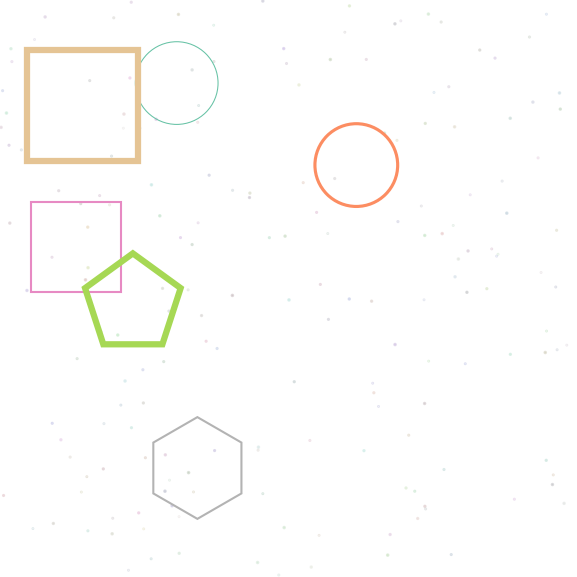[{"shape": "circle", "thickness": 0.5, "radius": 0.36, "center": [0.306, 0.855]}, {"shape": "circle", "thickness": 1.5, "radius": 0.36, "center": [0.617, 0.713]}, {"shape": "square", "thickness": 1, "radius": 0.39, "center": [0.132, 0.571]}, {"shape": "pentagon", "thickness": 3, "radius": 0.44, "center": [0.23, 0.473]}, {"shape": "square", "thickness": 3, "radius": 0.48, "center": [0.143, 0.817]}, {"shape": "hexagon", "thickness": 1, "radius": 0.44, "center": [0.342, 0.189]}]